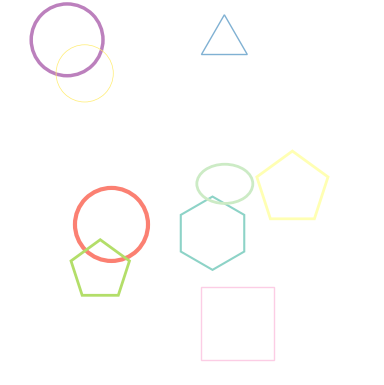[{"shape": "hexagon", "thickness": 1.5, "radius": 0.48, "center": [0.552, 0.394]}, {"shape": "pentagon", "thickness": 2, "radius": 0.49, "center": [0.759, 0.51]}, {"shape": "circle", "thickness": 3, "radius": 0.47, "center": [0.29, 0.417]}, {"shape": "triangle", "thickness": 1, "radius": 0.34, "center": [0.583, 0.893]}, {"shape": "pentagon", "thickness": 2, "radius": 0.4, "center": [0.26, 0.298]}, {"shape": "square", "thickness": 1, "radius": 0.47, "center": [0.617, 0.16]}, {"shape": "circle", "thickness": 2.5, "radius": 0.47, "center": [0.174, 0.897]}, {"shape": "oval", "thickness": 2, "radius": 0.36, "center": [0.584, 0.522]}, {"shape": "circle", "thickness": 0.5, "radius": 0.37, "center": [0.22, 0.809]}]